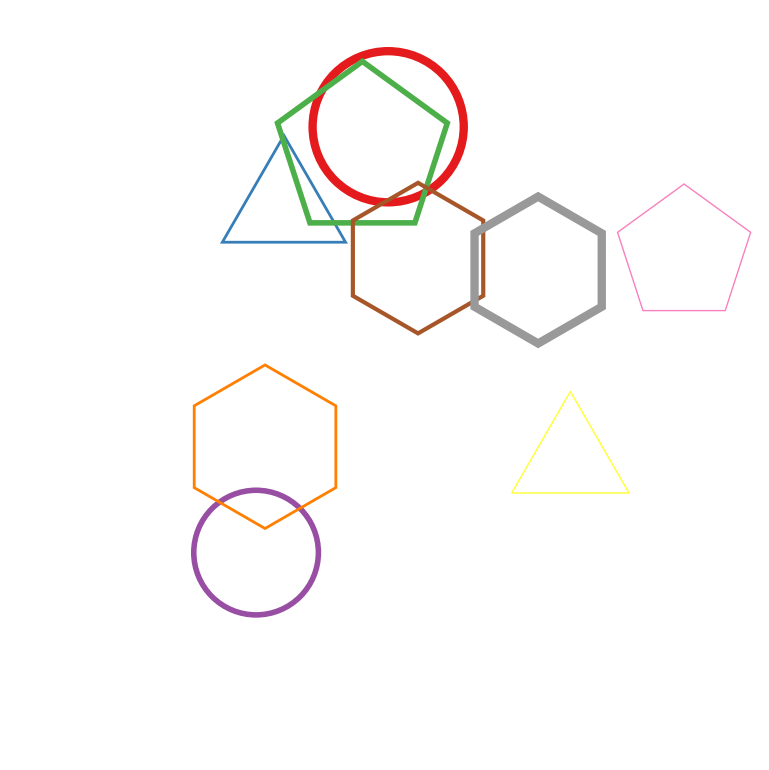[{"shape": "circle", "thickness": 3, "radius": 0.49, "center": [0.504, 0.835]}, {"shape": "triangle", "thickness": 1, "radius": 0.46, "center": [0.369, 0.732]}, {"shape": "pentagon", "thickness": 2, "radius": 0.58, "center": [0.471, 0.804]}, {"shape": "circle", "thickness": 2, "radius": 0.4, "center": [0.333, 0.282]}, {"shape": "hexagon", "thickness": 1, "radius": 0.53, "center": [0.344, 0.42]}, {"shape": "triangle", "thickness": 0.5, "radius": 0.44, "center": [0.741, 0.404]}, {"shape": "hexagon", "thickness": 1.5, "radius": 0.49, "center": [0.543, 0.665]}, {"shape": "pentagon", "thickness": 0.5, "radius": 0.45, "center": [0.888, 0.67]}, {"shape": "hexagon", "thickness": 3, "radius": 0.48, "center": [0.699, 0.649]}]